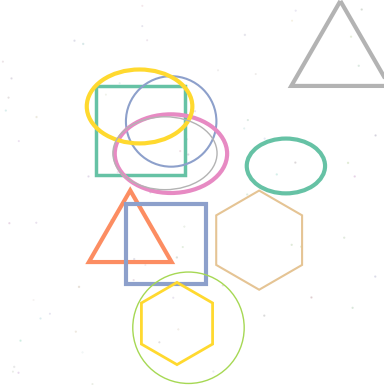[{"shape": "oval", "thickness": 3, "radius": 0.51, "center": [0.743, 0.569]}, {"shape": "square", "thickness": 2.5, "radius": 0.58, "center": [0.365, 0.662]}, {"shape": "triangle", "thickness": 3, "radius": 0.62, "center": [0.338, 0.381]}, {"shape": "square", "thickness": 3, "radius": 0.52, "center": [0.431, 0.366]}, {"shape": "circle", "thickness": 1.5, "radius": 0.59, "center": [0.445, 0.685]}, {"shape": "oval", "thickness": 3, "radius": 0.73, "center": [0.444, 0.601]}, {"shape": "circle", "thickness": 1, "radius": 0.72, "center": [0.49, 0.149]}, {"shape": "hexagon", "thickness": 2, "radius": 0.53, "center": [0.46, 0.16]}, {"shape": "oval", "thickness": 3, "radius": 0.69, "center": [0.362, 0.723]}, {"shape": "hexagon", "thickness": 1.5, "radius": 0.64, "center": [0.673, 0.376]}, {"shape": "triangle", "thickness": 3, "radius": 0.74, "center": [0.884, 0.85]}, {"shape": "oval", "thickness": 1, "radius": 0.68, "center": [0.429, 0.602]}]